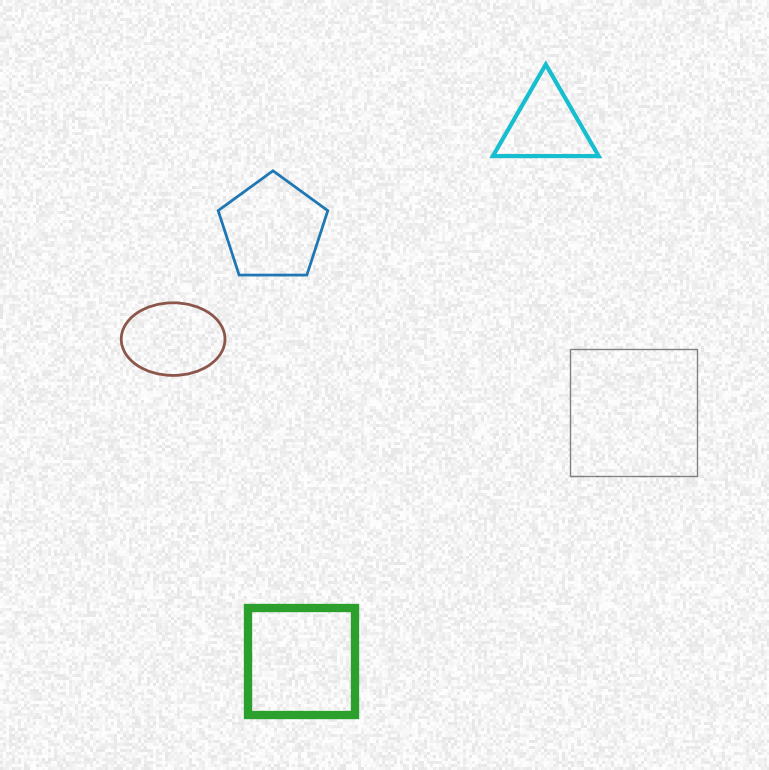[{"shape": "pentagon", "thickness": 1, "radius": 0.37, "center": [0.355, 0.703]}, {"shape": "square", "thickness": 3, "radius": 0.35, "center": [0.392, 0.141]}, {"shape": "oval", "thickness": 1, "radius": 0.34, "center": [0.225, 0.56]}, {"shape": "square", "thickness": 0.5, "radius": 0.41, "center": [0.823, 0.464]}, {"shape": "triangle", "thickness": 1.5, "radius": 0.4, "center": [0.709, 0.837]}]